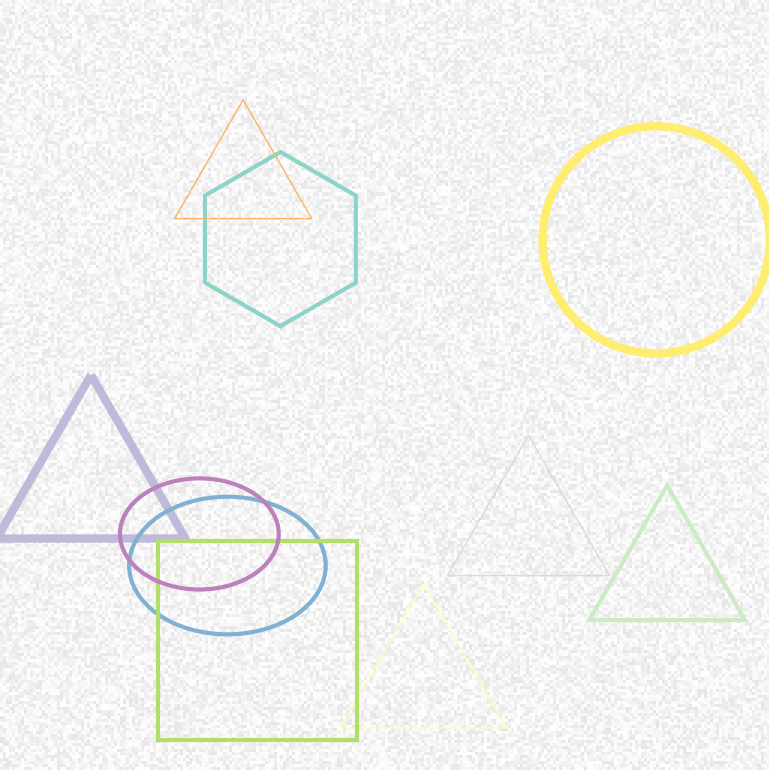[{"shape": "hexagon", "thickness": 1.5, "radius": 0.57, "center": [0.364, 0.689]}, {"shape": "triangle", "thickness": 0.5, "radius": 0.62, "center": [0.55, 0.117]}, {"shape": "triangle", "thickness": 3, "radius": 0.71, "center": [0.118, 0.371]}, {"shape": "oval", "thickness": 1.5, "radius": 0.64, "center": [0.295, 0.266]}, {"shape": "triangle", "thickness": 0.5, "radius": 0.51, "center": [0.316, 0.767]}, {"shape": "square", "thickness": 1.5, "radius": 0.65, "center": [0.334, 0.168]}, {"shape": "triangle", "thickness": 0.5, "radius": 0.61, "center": [0.686, 0.313]}, {"shape": "oval", "thickness": 1.5, "radius": 0.52, "center": [0.259, 0.307]}, {"shape": "triangle", "thickness": 1.5, "radius": 0.58, "center": [0.866, 0.253]}, {"shape": "circle", "thickness": 3, "radius": 0.74, "center": [0.852, 0.689]}]